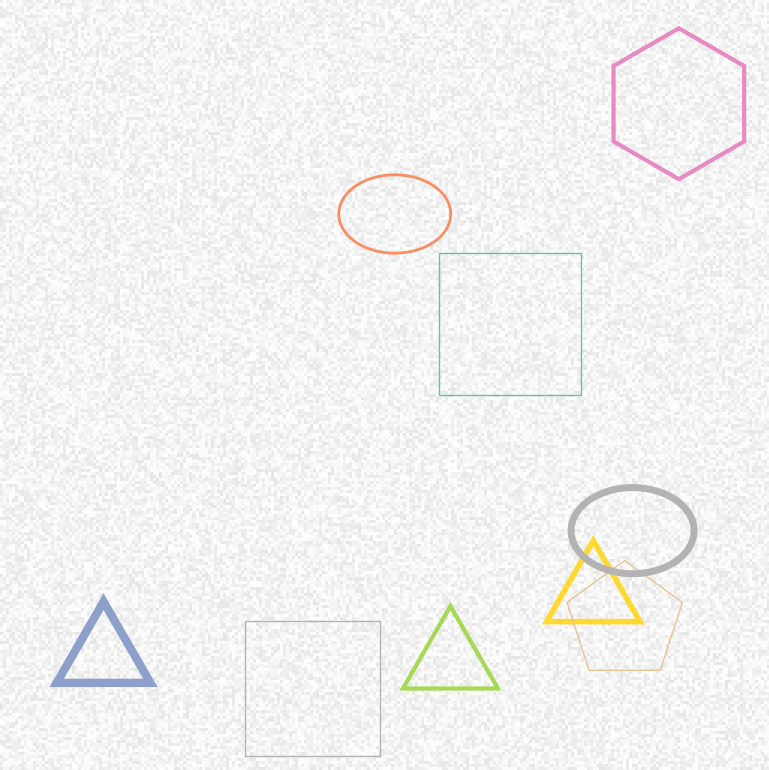[{"shape": "square", "thickness": 0.5, "radius": 0.46, "center": [0.662, 0.579]}, {"shape": "oval", "thickness": 1, "radius": 0.36, "center": [0.513, 0.722]}, {"shape": "triangle", "thickness": 3, "radius": 0.35, "center": [0.135, 0.148]}, {"shape": "hexagon", "thickness": 1.5, "radius": 0.49, "center": [0.882, 0.865]}, {"shape": "triangle", "thickness": 1.5, "radius": 0.36, "center": [0.585, 0.141]}, {"shape": "triangle", "thickness": 2, "radius": 0.35, "center": [0.77, 0.228]}, {"shape": "pentagon", "thickness": 0.5, "radius": 0.39, "center": [0.811, 0.193]}, {"shape": "oval", "thickness": 2.5, "radius": 0.4, "center": [0.822, 0.311]}, {"shape": "square", "thickness": 0.5, "radius": 0.44, "center": [0.405, 0.106]}]